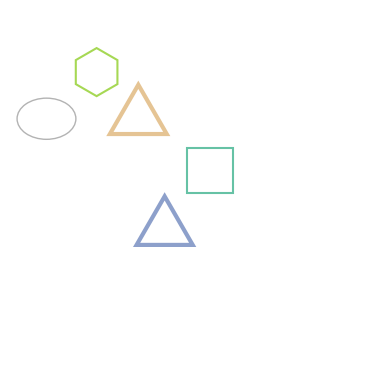[{"shape": "square", "thickness": 1.5, "radius": 0.3, "center": [0.546, 0.557]}, {"shape": "triangle", "thickness": 3, "radius": 0.42, "center": [0.428, 0.406]}, {"shape": "hexagon", "thickness": 1.5, "radius": 0.31, "center": [0.251, 0.813]}, {"shape": "triangle", "thickness": 3, "radius": 0.43, "center": [0.359, 0.695]}, {"shape": "oval", "thickness": 1, "radius": 0.38, "center": [0.121, 0.692]}]